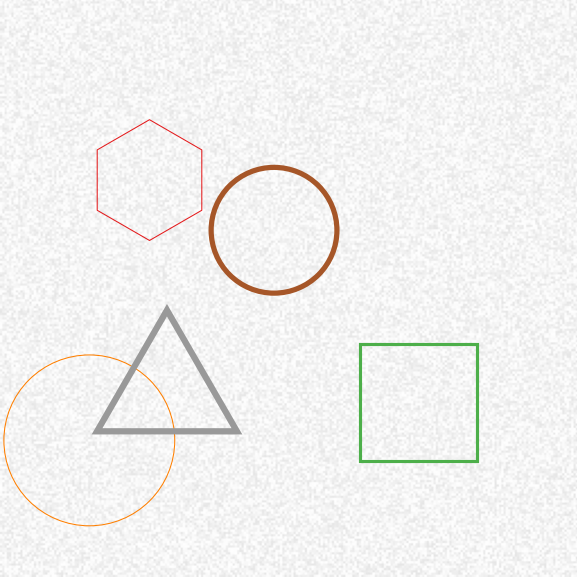[{"shape": "hexagon", "thickness": 0.5, "radius": 0.52, "center": [0.259, 0.687]}, {"shape": "square", "thickness": 1.5, "radius": 0.51, "center": [0.725, 0.302]}, {"shape": "circle", "thickness": 0.5, "radius": 0.74, "center": [0.155, 0.237]}, {"shape": "circle", "thickness": 2.5, "radius": 0.54, "center": [0.475, 0.6]}, {"shape": "triangle", "thickness": 3, "radius": 0.7, "center": [0.289, 0.322]}]